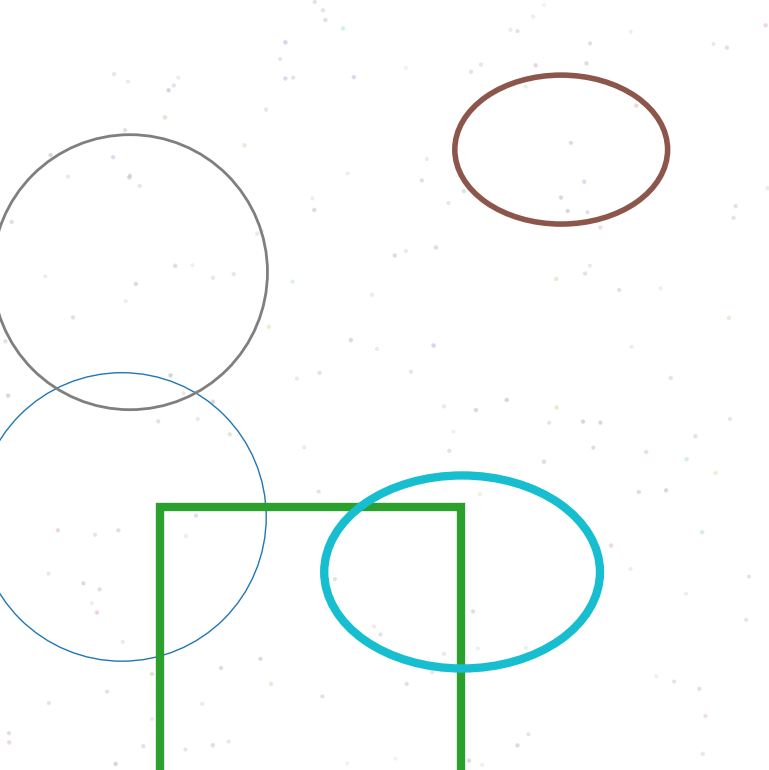[{"shape": "circle", "thickness": 0.5, "radius": 0.94, "center": [0.158, 0.329]}, {"shape": "square", "thickness": 3, "radius": 0.98, "center": [0.403, 0.146]}, {"shape": "oval", "thickness": 2, "radius": 0.69, "center": [0.729, 0.806]}, {"shape": "circle", "thickness": 1, "radius": 0.89, "center": [0.169, 0.647]}, {"shape": "oval", "thickness": 3, "radius": 0.9, "center": [0.6, 0.257]}]